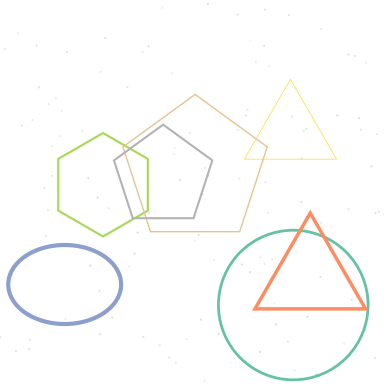[{"shape": "circle", "thickness": 2, "radius": 0.97, "center": [0.762, 0.208]}, {"shape": "triangle", "thickness": 2.5, "radius": 0.83, "center": [0.806, 0.281]}, {"shape": "oval", "thickness": 3, "radius": 0.73, "center": [0.168, 0.261]}, {"shape": "hexagon", "thickness": 1.5, "radius": 0.67, "center": [0.268, 0.52]}, {"shape": "triangle", "thickness": 0.5, "radius": 0.69, "center": [0.754, 0.656]}, {"shape": "pentagon", "thickness": 1, "radius": 0.99, "center": [0.507, 0.558]}, {"shape": "pentagon", "thickness": 1.5, "radius": 0.67, "center": [0.424, 0.542]}]